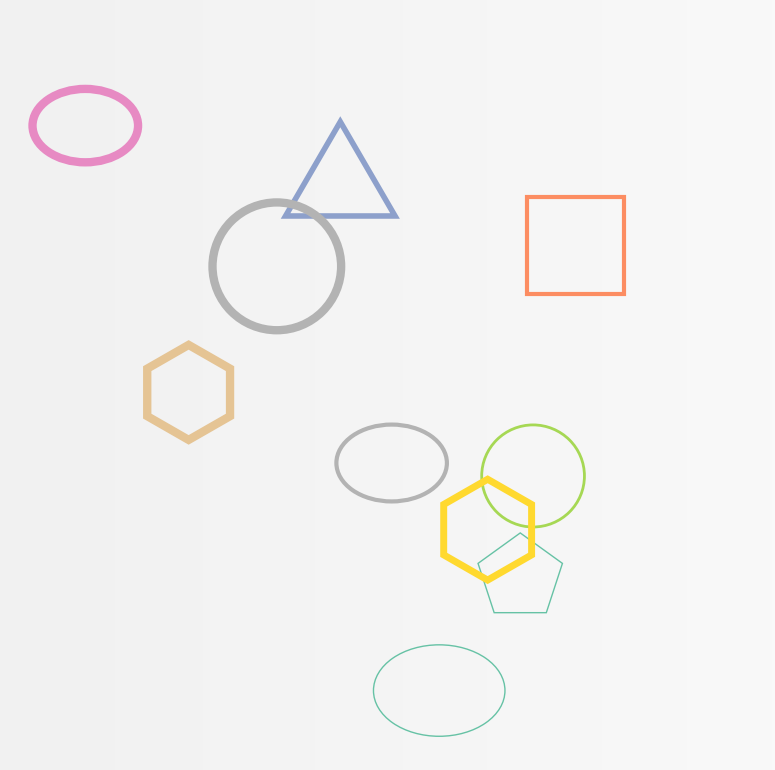[{"shape": "pentagon", "thickness": 0.5, "radius": 0.29, "center": [0.671, 0.251]}, {"shape": "oval", "thickness": 0.5, "radius": 0.42, "center": [0.567, 0.103]}, {"shape": "square", "thickness": 1.5, "radius": 0.31, "center": [0.743, 0.681]}, {"shape": "triangle", "thickness": 2, "radius": 0.41, "center": [0.439, 0.76]}, {"shape": "oval", "thickness": 3, "radius": 0.34, "center": [0.11, 0.837]}, {"shape": "circle", "thickness": 1, "radius": 0.33, "center": [0.688, 0.382]}, {"shape": "hexagon", "thickness": 2.5, "radius": 0.33, "center": [0.629, 0.312]}, {"shape": "hexagon", "thickness": 3, "radius": 0.31, "center": [0.243, 0.49]}, {"shape": "oval", "thickness": 1.5, "radius": 0.36, "center": [0.505, 0.399]}, {"shape": "circle", "thickness": 3, "radius": 0.41, "center": [0.357, 0.654]}]